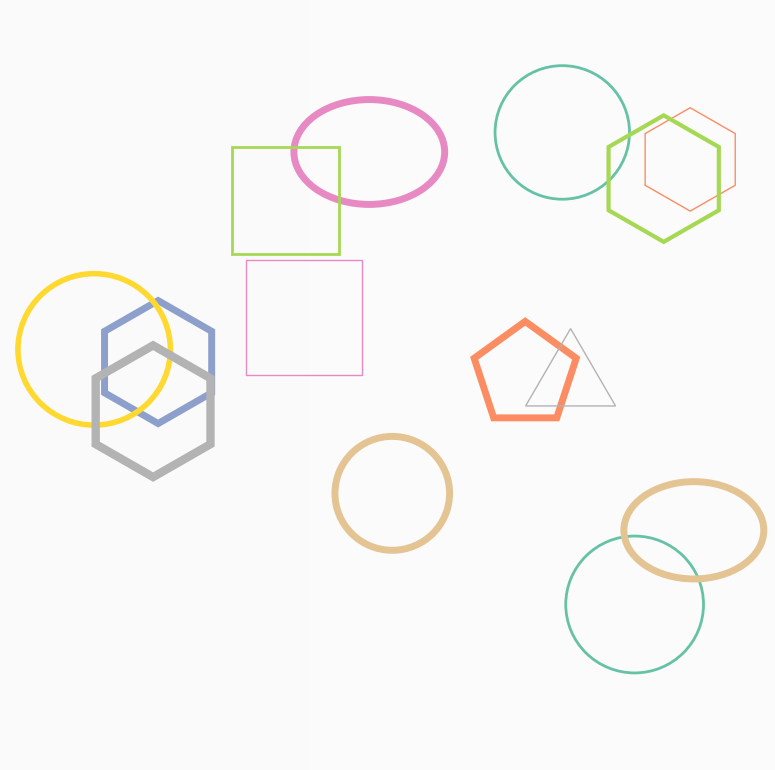[{"shape": "circle", "thickness": 1, "radius": 0.43, "center": [0.726, 0.828]}, {"shape": "circle", "thickness": 1, "radius": 0.44, "center": [0.819, 0.215]}, {"shape": "hexagon", "thickness": 0.5, "radius": 0.34, "center": [0.891, 0.793]}, {"shape": "pentagon", "thickness": 2.5, "radius": 0.35, "center": [0.678, 0.513]}, {"shape": "hexagon", "thickness": 2.5, "radius": 0.4, "center": [0.204, 0.53]}, {"shape": "square", "thickness": 0.5, "radius": 0.37, "center": [0.392, 0.588]}, {"shape": "oval", "thickness": 2.5, "radius": 0.49, "center": [0.477, 0.803]}, {"shape": "square", "thickness": 1, "radius": 0.35, "center": [0.369, 0.739]}, {"shape": "hexagon", "thickness": 1.5, "radius": 0.41, "center": [0.856, 0.768]}, {"shape": "circle", "thickness": 2, "radius": 0.49, "center": [0.121, 0.546]}, {"shape": "circle", "thickness": 2.5, "radius": 0.37, "center": [0.506, 0.359]}, {"shape": "oval", "thickness": 2.5, "radius": 0.45, "center": [0.895, 0.311]}, {"shape": "hexagon", "thickness": 3, "radius": 0.43, "center": [0.198, 0.466]}, {"shape": "triangle", "thickness": 0.5, "radius": 0.34, "center": [0.736, 0.506]}]